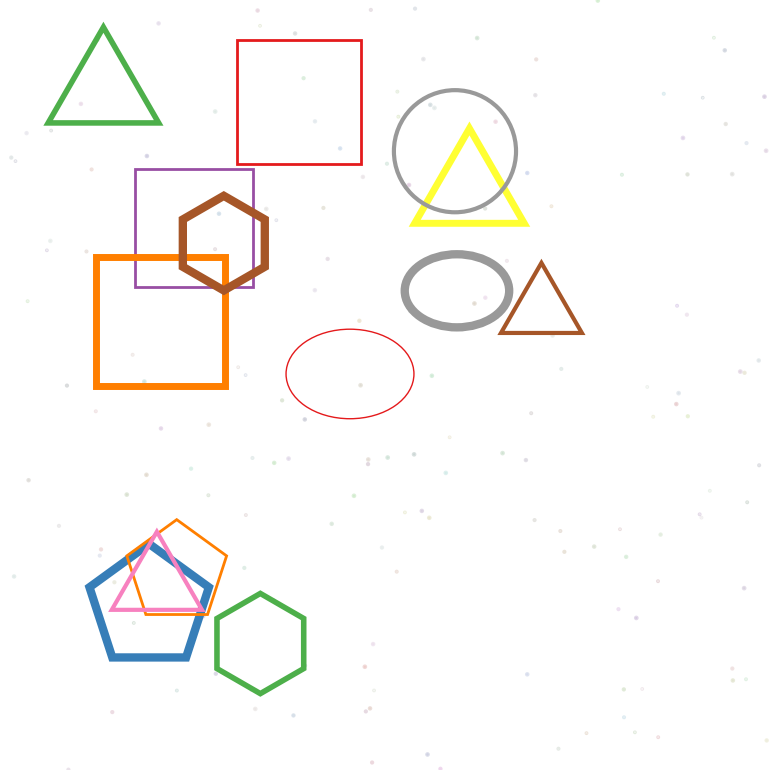[{"shape": "square", "thickness": 1, "radius": 0.4, "center": [0.389, 0.868]}, {"shape": "oval", "thickness": 0.5, "radius": 0.42, "center": [0.455, 0.514]}, {"shape": "pentagon", "thickness": 3, "radius": 0.41, "center": [0.194, 0.212]}, {"shape": "hexagon", "thickness": 2, "radius": 0.33, "center": [0.338, 0.164]}, {"shape": "triangle", "thickness": 2, "radius": 0.41, "center": [0.134, 0.882]}, {"shape": "square", "thickness": 1, "radius": 0.38, "center": [0.252, 0.704]}, {"shape": "square", "thickness": 2.5, "radius": 0.42, "center": [0.208, 0.583]}, {"shape": "pentagon", "thickness": 1, "radius": 0.34, "center": [0.23, 0.257]}, {"shape": "triangle", "thickness": 2.5, "radius": 0.41, "center": [0.61, 0.751]}, {"shape": "hexagon", "thickness": 3, "radius": 0.31, "center": [0.291, 0.684]}, {"shape": "triangle", "thickness": 1.5, "radius": 0.3, "center": [0.703, 0.598]}, {"shape": "triangle", "thickness": 1.5, "radius": 0.34, "center": [0.204, 0.242]}, {"shape": "circle", "thickness": 1.5, "radius": 0.4, "center": [0.591, 0.804]}, {"shape": "oval", "thickness": 3, "radius": 0.34, "center": [0.593, 0.622]}]